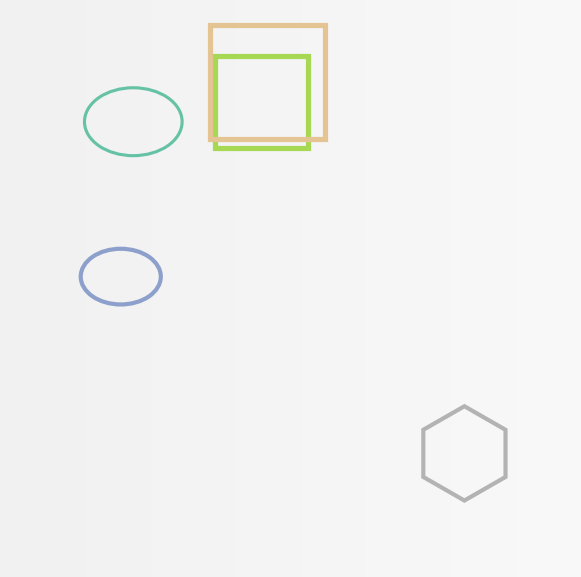[{"shape": "oval", "thickness": 1.5, "radius": 0.42, "center": [0.229, 0.788]}, {"shape": "oval", "thickness": 2, "radius": 0.34, "center": [0.208, 0.52]}, {"shape": "square", "thickness": 2.5, "radius": 0.4, "center": [0.45, 0.823]}, {"shape": "square", "thickness": 2.5, "radius": 0.49, "center": [0.461, 0.857]}, {"shape": "hexagon", "thickness": 2, "radius": 0.41, "center": [0.799, 0.214]}]